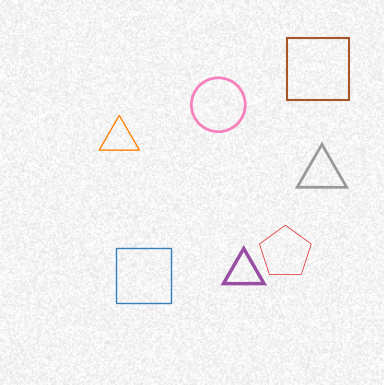[{"shape": "pentagon", "thickness": 0.5, "radius": 0.35, "center": [0.741, 0.344]}, {"shape": "square", "thickness": 1, "radius": 0.36, "center": [0.372, 0.284]}, {"shape": "triangle", "thickness": 2.5, "radius": 0.3, "center": [0.633, 0.294]}, {"shape": "triangle", "thickness": 1, "radius": 0.3, "center": [0.31, 0.64]}, {"shape": "square", "thickness": 1.5, "radius": 0.41, "center": [0.826, 0.82]}, {"shape": "circle", "thickness": 2, "radius": 0.35, "center": [0.567, 0.728]}, {"shape": "triangle", "thickness": 2, "radius": 0.37, "center": [0.836, 0.551]}]